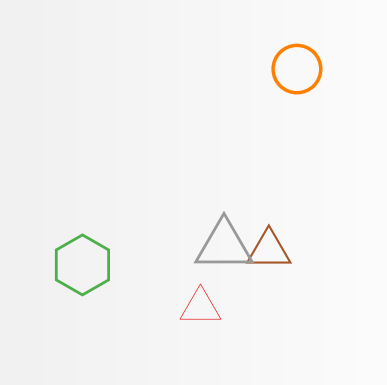[{"shape": "triangle", "thickness": 0.5, "radius": 0.31, "center": [0.517, 0.201]}, {"shape": "hexagon", "thickness": 2, "radius": 0.39, "center": [0.213, 0.312]}, {"shape": "circle", "thickness": 2.5, "radius": 0.31, "center": [0.766, 0.821]}, {"shape": "triangle", "thickness": 1.5, "radius": 0.32, "center": [0.694, 0.35]}, {"shape": "triangle", "thickness": 2, "radius": 0.42, "center": [0.578, 0.362]}]